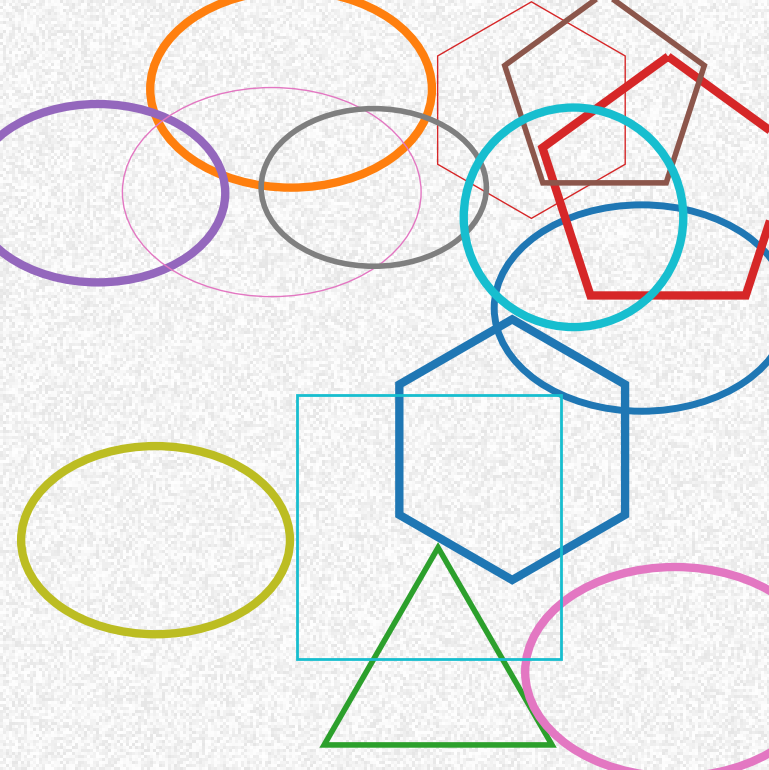[{"shape": "hexagon", "thickness": 3, "radius": 0.85, "center": [0.665, 0.416]}, {"shape": "oval", "thickness": 2.5, "radius": 0.96, "center": [0.833, 0.6]}, {"shape": "oval", "thickness": 3, "radius": 0.91, "center": [0.378, 0.884]}, {"shape": "triangle", "thickness": 2, "radius": 0.85, "center": [0.569, 0.118]}, {"shape": "pentagon", "thickness": 3, "radius": 0.86, "center": [0.868, 0.755]}, {"shape": "hexagon", "thickness": 0.5, "radius": 0.7, "center": [0.69, 0.857]}, {"shape": "oval", "thickness": 3, "radius": 0.83, "center": [0.127, 0.749]}, {"shape": "pentagon", "thickness": 2, "radius": 0.68, "center": [0.785, 0.873]}, {"shape": "oval", "thickness": 3, "radius": 0.97, "center": [0.876, 0.128]}, {"shape": "oval", "thickness": 0.5, "radius": 0.97, "center": [0.353, 0.751]}, {"shape": "oval", "thickness": 2, "radius": 0.73, "center": [0.485, 0.757]}, {"shape": "oval", "thickness": 3, "radius": 0.87, "center": [0.202, 0.298]}, {"shape": "square", "thickness": 1, "radius": 0.86, "center": [0.557, 0.315]}, {"shape": "circle", "thickness": 3, "radius": 0.71, "center": [0.745, 0.718]}]